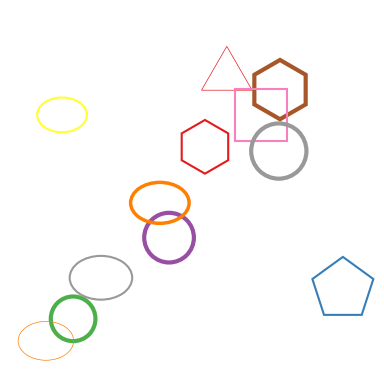[{"shape": "hexagon", "thickness": 1.5, "radius": 0.35, "center": [0.532, 0.619]}, {"shape": "triangle", "thickness": 0.5, "radius": 0.38, "center": [0.589, 0.804]}, {"shape": "pentagon", "thickness": 1.5, "radius": 0.42, "center": [0.891, 0.249]}, {"shape": "circle", "thickness": 3, "radius": 0.29, "center": [0.19, 0.172]}, {"shape": "circle", "thickness": 3, "radius": 0.32, "center": [0.439, 0.383]}, {"shape": "oval", "thickness": 0.5, "radius": 0.36, "center": [0.119, 0.115]}, {"shape": "oval", "thickness": 2.5, "radius": 0.38, "center": [0.415, 0.473]}, {"shape": "oval", "thickness": 1.5, "radius": 0.32, "center": [0.161, 0.702]}, {"shape": "hexagon", "thickness": 3, "radius": 0.38, "center": [0.727, 0.767]}, {"shape": "square", "thickness": 1.5, "radius": 0.34, "center": [0.677, 0.701]}, {"shape": "oval", "thickness": 1.5, "radius": 0.41, "center": [0.262, 0.279]}, {"shape": "circle", "thickness": 3, "radius": 0.36, "center": [0.724, 0.608]}]